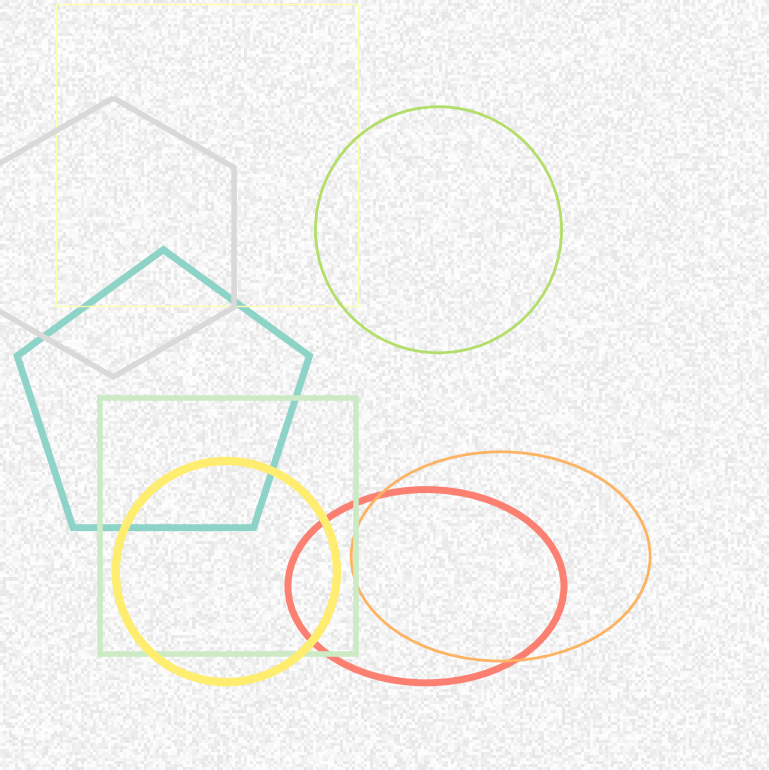[{"shape": "pentagon", "thickness": 2.5, "radius": 1.0, "center": [0.212, 0.476]}, {"shape": "square", "thickness": 0.5, "radius": 0.98, "center": [0.269, 0.798]}, {"shape": "oval", "thickness": 2.5, "radius": 0.9, "center": [0.553, 0.239]}, {"shape": "oval", "thickness": 1, "radius": 0.97, "center": [0.65, 0.277]}, {"shape": "circle", "thickness": 1, "radius": 0.8, "center": [0.569, 0.702]}, {"shape": "hexagon", "thickness": 2, "radius": 0.91, "center": [0.147, 0.692]}, {"shape": "square", "thickness": 2, "radius": 0.83, "center": [0.296, 0.317]}, {"shape": "circle", "thickness": 3, "radius": 0.72, "center": [0.294, 0.258]}]